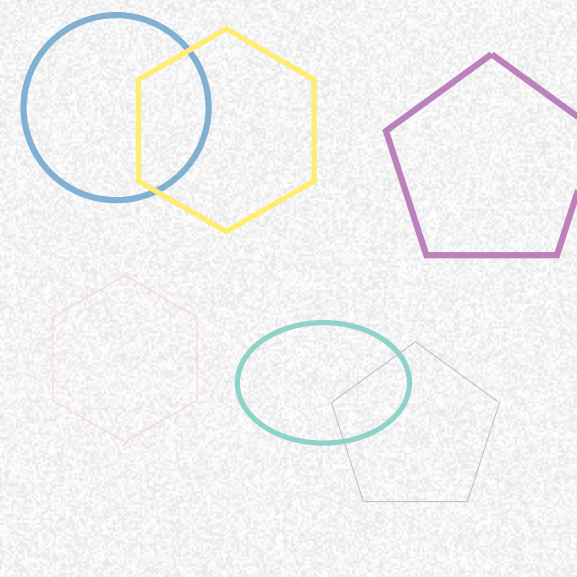[{"shape": "oval", "thickness": 2.5, "radius": 0.75, "center": [0.56, 0.336]}, {"shape": "pentagon", "thickness": 0.5, "radius": 0.77, "center": [0.719, 0.254]}, {"shape": "circle", "thickness": 3, "radius": 0.8, "center": [0.201, 0.813]}, {"shape": "hexagon", "thickness": 0.5, "radius": 0.72, "center": [0.216, 0.378]}, {"shape": "pentagon", "thickness": 3, "radius": 0.96, "center": [0.851, 0.713]}, {"shape": "hexagon", "thickness": 2.5, "radius": 0.88, "center": [0.392, 0.774]}]